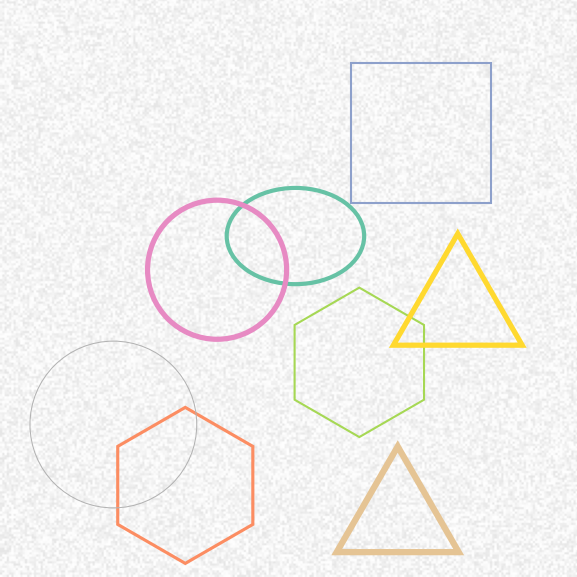[{"shape": "oval", "thickness": 2, "radius": 0.6, "center": [0.512, 0.59]}, {"shape": "hexagon", "thickness": 1.5, "radius": 0.68, "center": [0.321, 0.159]}, {"shape": "square", "thickness": 1, "radius": 0.61, "center": [0.729, 0.769]}, {"shape": "circle", "thickness": 2.5, "radius": 0.6, "center": [0.376, 0.532]}, {"shape": "hexagon", "thickness": 1, "radius": 0.65, "center": [0.622, 0.372]}, {"shape": "triangle", "thickness": 2.5, "radius": 0.64, "center": [0.793, 0.466]}, {"shape": "triangle", "thickness": 3, "radius": 0.61, "center": [0.689, 0.104]}, {"shape": "circle", "thickness": 0.5, "radius": 0.72, "center": [0.196, 0.264]}]